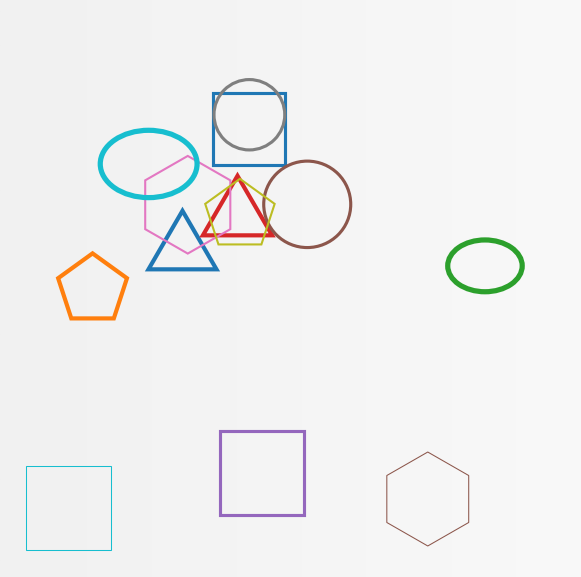[{"shape": "square", "thickness": 1.5, "radius": 0.31, "center": [0.428, 0.776]}, {"shape": "triangle", "thickness": 2, "radius": 0.34, "center": [0.314, 0.567]}, {"shape": "pentagon", "thickness": 2, "radius": 0.31, "center": [0.159, 0.498]}, {"shape": "oval", "thickness": 2.5, "radius": 0.32, "center": [0.834, 0.539]}, {"shape": "triangle", "thickness": 2, "radius": 0.34, "center": [0.409, 0.626]}, {"shape": "square", "thickness": 1.5, "radius": 0.36, "center": [0.451, 0.18]}, {"shape": "hexagon", "thickness": 0.5, "radius": 0.41, "center": [0.736, 0.135]}, {"shape": "circle", "thickness": 1.5, "radius": 0.37, "center": [0.529, 0.645]}, {"shape": "hexagon", "thickness": 1, "radius": 0.42, "center": [0.323, 0.645]}, {"shape": "circle", "thickness": 1.5, "radius": 0.3, "center": [0.429, 0.8]}, {"shape": "pentagon", "thickness": 1, "radius": 0.31, "center": [0.413, 0.627]}, {"shape": "square", "thickness": 0.5, "radius": 0.37, "center": [0.118, 0.119]}, {"shape": "oval", "thickness": 2.5, "radius": 0.42, "center": [0.256, 0.715]}]